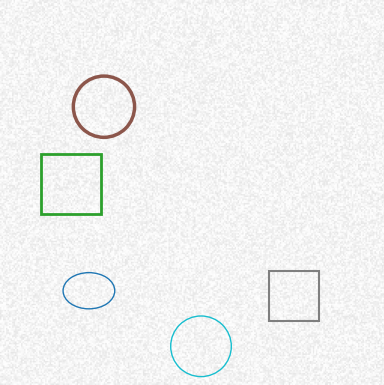[{"shape": "oval", "thickness": 1, "radius": 0.34, "center": [0.231, 0.245]}, {"shape": "square", "thickness": 2, "radius": 0.39, "center": [0.184, 0.523]}, {"shape": "circle", "thickness": 2.5, "radius": 0.4, "center": [0.27, 0.723]}, {"shape": "square", "thickness": 1.5, "radius": 0.33, "center": [0.764, 0.231]}, {"shape": "circle", "thickness": 1, "radius": 0.39, "center": [0.522, 0.101]}]